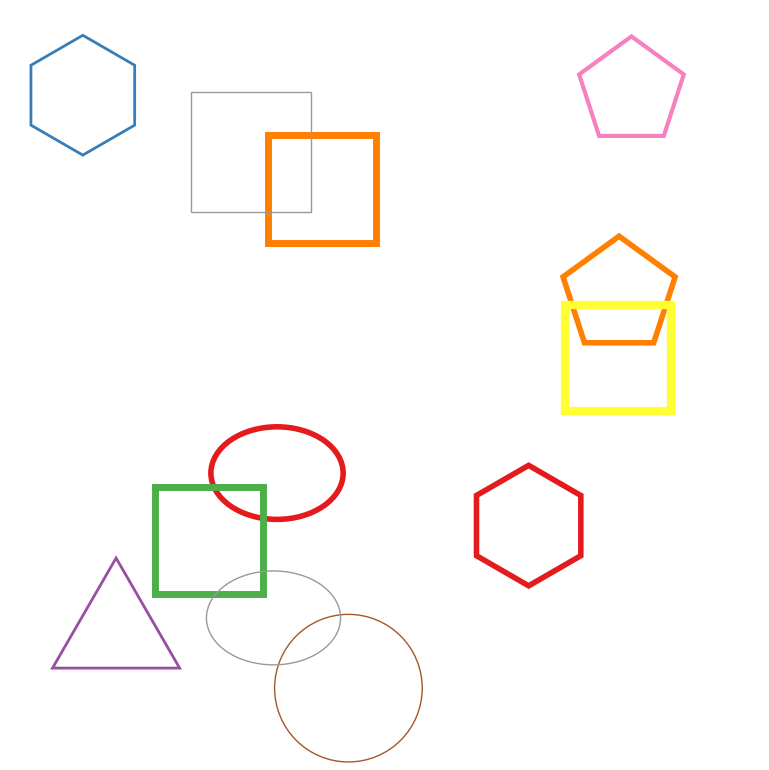[{"shape": "hexagon", "thickness": 2, "radius": 0.39, "center": [0.687, 0.317]}, {"shape": "oval", "thickness": 2, "radius": 0.43, "center": [0.36, 0.386]}, {"shape": "hexagon", "thickness": 1, "radius": 0.39, "center": [0.108, 0.876]}, {"shape": "square", "thickness": 2.5, "radius": 0.35, "center": [0.271, 0.298]}, {"shape": "triangle", "thickness": 1, "radius": 0.48, "center": [0.151, 0.18]}, {"shape": "square", "thickness": 2.5, "radius": 0.35, "center": [0.418, 0.755]}, {"shape": "pentagon", "thickness": 2, "radius": 0.38, "center": [0.804, 0.617]}, {"shape": "square", "thickness": 3, "radius": 0.35, "center": [0.802, 0.535]}, {"shape": "circle", "thickness": 0.5, "radius": 0.48, "center": [0.453, 0.106]}, {"shape": "pentagon", "thickness": 1.5, "radius": 0.36, "center": [0.82, 0.881]}, {"shape": "oval", "thickness": 0.5, "radius": 0.44, "center": [0.355, 0.198]}, {"shape": "square", "thickness": 0.5, "radius": 0.39, "center": [0.326, 0.803]}]